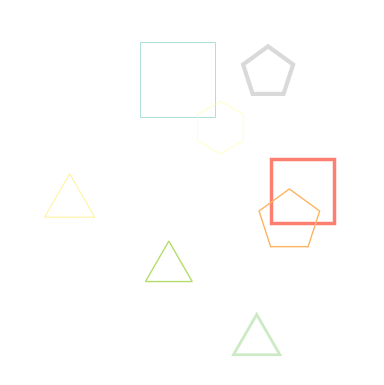[{"shape": "square", "thickness": 0.5, "radius": 0.49, "center": [0.46, 0.793]}, {"shape": "hexagon", "thickness": 0.5, "radius": 0.34, "center": [0.573, 0.669]}, {"shape": "square", "thickness": 2.5, "radius": 0.41, "center": [0.785, 0.503]}, {"shape": "pentagon", "thickness": 1, "radius": 0.41, "center": [0.752, 0.426]}, {"shape": "triangle", "thickness": 1, "radius": 0.35, "center": [0.439, 0.304]}, {"shape": "pentagon", "thickness": 3, "radius": 0.34, "center": [0.696, 0.811]}, {"shape": "triangle", "thickness": 2, "radius": 0.35, "center": [0.667, 0.113]}, {"shape": "triangle", "thickness": 0.5, "radius": 0.38, "center": [0.181, 0.474]}]